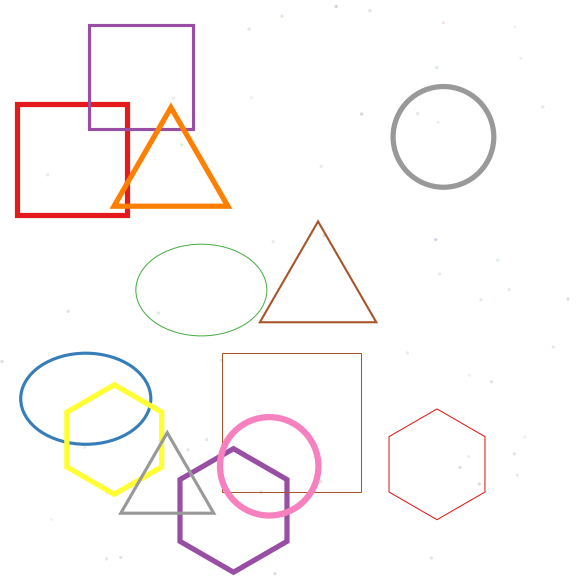[{"shape": "square", "thickness": 2.5, "radius": 0.48, "center": [0.125, 0.723]}, {"shape": "hexagon", "thickness": 0.5, "radius": 0.48, "center": [0.757, 0.195]}, {"shape": "oval", "thickness": 1.5, "radius": 0.56, "center": [0.148, 0.309]}, {"shape": "oval", "thickness": 0.5, "radius": 0.57, "center": [0.349, 0.497]}, {"shape": "square", "thickness": 1.5, "radius": 0.45, "center": [0.244, 0.866]}, {"shape": "hexagon", "thickness": 2.5, "radius": 0.53, "center": [0.404, 0.115]}, {"shape": "triangle", "thickness": 2.5, "radius": 0.57, "center": [0.296, 0.699]}, {"shape": "hexagon", "thickness": 2.5, "radius": 0.47, "center": [0.198, 0.238]}, {"shape": "square", "thickness": 0.5, "radius": 0.6, "center": [0.505, 0.267]}, {"shape": "triangle", "thickness": 1, "radius": 0.58, "center": [0.551, 0.499]}, {"shape": "circle", "thickness": 3, "radius": 0.43, "center": [0.466, 0.192]}, {"shape": "circle", "thickness": 2.5, "radius": 0.44, "center": [0.768, 0.762]}, {"shape": "triangle", "thickness": 1.5, "radius": 0.46, "center": [0.29, 0.157]}]